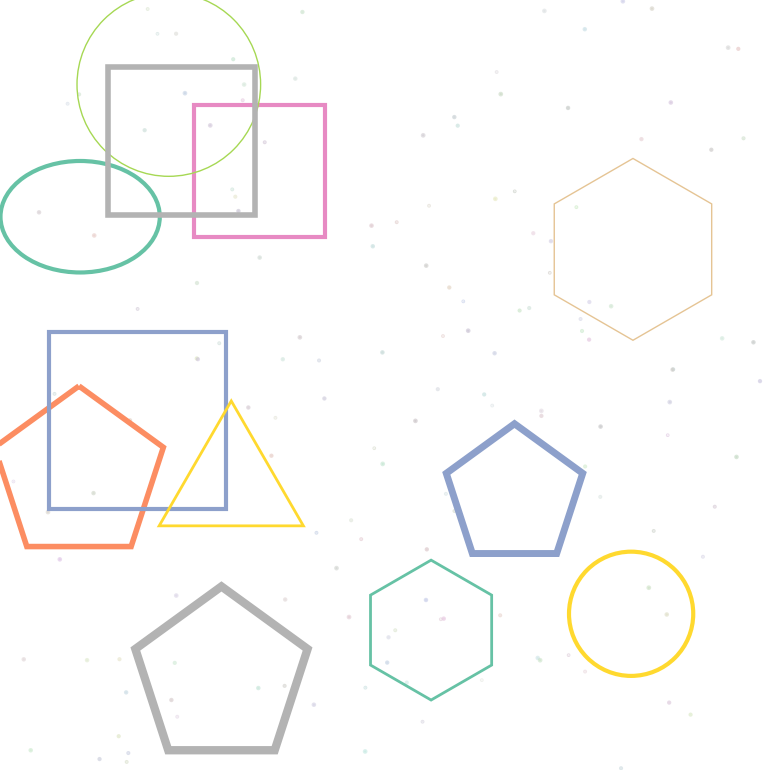[{"shape": "oval", "thickness": 1.5, "radius": 0.52, "center": [0.104, 0.719]}, {"shape": "hexagon", "thickness": 1, "radius": 0.45, "center": [0.56, 0.182]}, {"shape": "pentagon", "thickness": 2, "radius": 0.58, "center": [0.103, 0.383]}, {"shape": "pentagon", "thickness": 2.5, "radius": 0.47, "center": [0.668, 0.356]}, {"shape": "square", "thickness": 1.5, "radius": 0.57, "center": [0.178, 0.454]}, {"shape": "square", "thickness": 1.5, "radius": 0.43, "center": [0.337, 0.778]}, {"shape": "circle", "thickness": 0.5, "radius": 0.6, "center": [0.219, 0.89]}, {"shape": "triangle", "thickness": 1, "radius": 0.54, "center": [0.3, 0.371]}, {"shape": "circle", "thickness": 1.5, "radius": 0.4, "center": [0.82, 0.203]}, {"shape": "hexagon", "thickness": 0.5, "radius": 0.59, "center": [0.822, 0.676]}, {"shape": "pentagon", "thickness": 3, "radius": 0.59, "center": [0.288, 0.121]}, {"shape": "square", "thickness": 2, "radius": 0.48, "center": [0.236, 0.817]}]